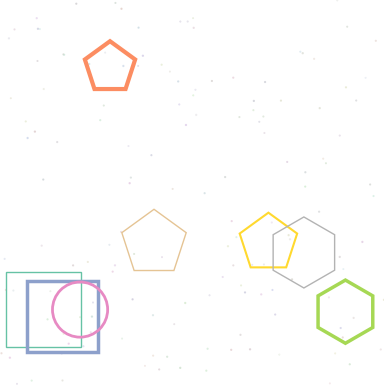[{"shape": "square", "thickness": 1, "radius": 0.48, "center": [0.114, 0.196]}, {"shape": "pentagon", "thickness": 3, "radius": 0.34, "center": [0.286, 0.824]}, {"shape": "square", "thickness": 2.5, "radius": 0.46, "center": [0.162, 0.179]}, {"shape": "circle", "thickness": 2, "radius": 0.36, "center": [0.208, 0.196]}, {"shape": "hexagon", "thickness": 2.5, "radius": 0.41, "center": [0.897, 0.19]}, {"shape": "pentagon", "thickness": 1.5, "radius": 0.39, "center": [0.697, 0.369]}, {"shape": "pentagon", "thickness": 1, "radius": 0.44, "center": [0.4, 0.368]}, {"shape": "hexagon", "thickness": 1, "radius": 0.46, "center": [0.789, 0.344]}]